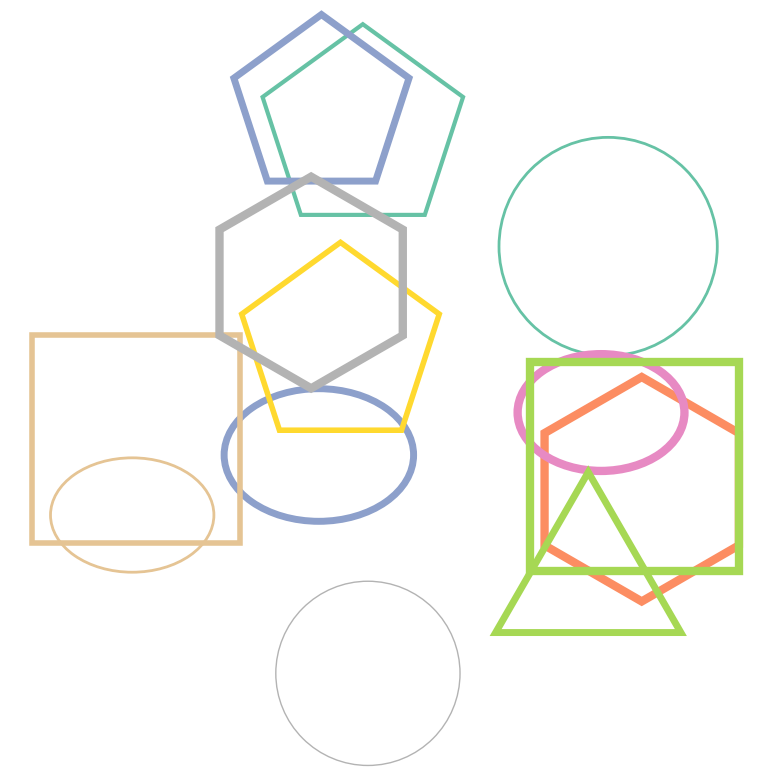[{"shape": "circle", "thickness": 1, "radius": 0.71, "center": [0.79, 0.68]}, {"shape": "pentagon", "thickness": 1.5, "radius": 0.68, "center": [0.471, 0.832]}, {"shape": "hexagon", "thickness": 3, "radius": 0.73, "center": [0.833, 0.365]}, {"shape": "pentagon", "thickness": 2.5, "radius": 0.6, "center": [0.417, 0.862]}, {"shape": "oval", "thickness": 2.5, "radius": 0.62, "center": [0.414, 0.409]}, {"shape": "oval", "thickness": 3, "radius": 0.54, "center": [0.781, 0.464]}, {"shape": "square", "thickness": 3, "radius": 0.68, "center": [0.824, 0.394]}, {"shape": "triangle", "thickness": 2.5, "radius": 0.69, "center": [0.764, 0.248]}, {"shape": "pentagon", "thickness": 2, "radius": 0.67, "center": [0.442, 0.55]}, {"shape": "square", "thickness": 2, "radius": 0.68, "center": [0.177, 0.43]}, {"shape": "oval", "thickness": 1, "radius": 0.53, "center": [0.172, 0.331]}, {"shape": "hexagon", "thickness": 3, "radius": 0.69, "center": [0.404, 0.633]}, {"shape": "circle", "thickness": 0.5, "radius": 0.6, "center": [0.478, 0.126]}]